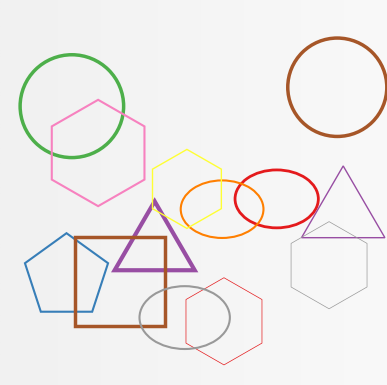[{"shape": "hexagon", "thickness": 0.5, "radius": 0.57, "center": [0.578, 0.165]}, {"shape": "oval", "thickness": 2, "radius": 0.54, "center": [0.714, 0.483]}, {"shape": "pentagon", "thickness": 1.5, "radius": 0.56, "center": [0.172, 0.282]}, {"shape": "circle", "thickness": 2.5, "radius": 0.67, "center": [0.185, 0.724]}, {"shape": "triangle", "thickness": 3, "radius": 0.6, "center": [0.399, 0.358]}, {"shape": "triangle", "thickness": 1, "radius": 0.62, "center": [0.886, 0.445]}, {"shape": "oval", "thickness": 1.5, "radius": 0.53, "center": [0.573, 0.457]}, {"shape": "hexagon", "thickness": 1, "radius": 0.51, "center": [0.482, 0.509]}, {"shape": "circle", "thickness": 2.5, "radius": 0.64, "center": [0.87, 0.773]}, {"shape": "square", "thickness": 2.5, "radius": 0.58, "center": [0.31, 0.269]}, {"shape": "hexagon", "thickness": 1.5, "radius": 0.69, "center": [0.253, 0.603]}, {"shape": "oval", "thickness": 1.5, "radius": 0.58, "center": [0.477, 0.175]}, {"shape": "hexagon", "thickness": 0.5, "radius": 0.57, "center": [0.849, 0.311]}]